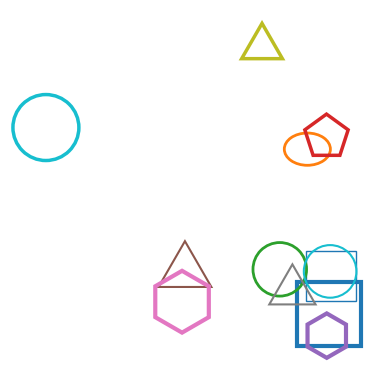[{"shape": "square", "thickness": 1, "radius": 0.33, "center": [0.86, 0.283]}, {"shape": "square", "thickness": 3, "radius": 0.41, "center": [0.854, 0.185]}, {"shape": "oval", "thickness": 2, "radius": 0.3, "center": [0.798, 0.613]}, {"shape": "circle", "thickness": 2, "radius": 0.35, "center": [0.727, 0.3]}, {"shape": "pentagon", "thickness": 2.5, "radius": 0.3, "center": [0.848, 0.644]}, {"shape": "hexagon", "thickness": 3, "radius": 0.29, "center": [0.849, 0.128]}, {"shape": "triangle", "thickness": 1.5, "radius": 0.4, "center": [0.48, 0.294]}, {"shape": "hexagon", "thickness": 3, "radius": 0.4, "center": [0.473, 0.216]}, {"shape": "triangle", "thickness": 1.5, "radius": 0.35, "center": [0.76, 0.244]}, {"shape": "triangle", "thickness": 2.5, "radius": 0.31, "center": [0.681, 0.878]}, {"shape": "circle", "thickness": 1.5, "radius": 0.34, "center": [0.858, 0.295]}, {"shape": "circle", "thickness": 2.5, "radius": 0.43, "center": [0.119, 0.669]}]